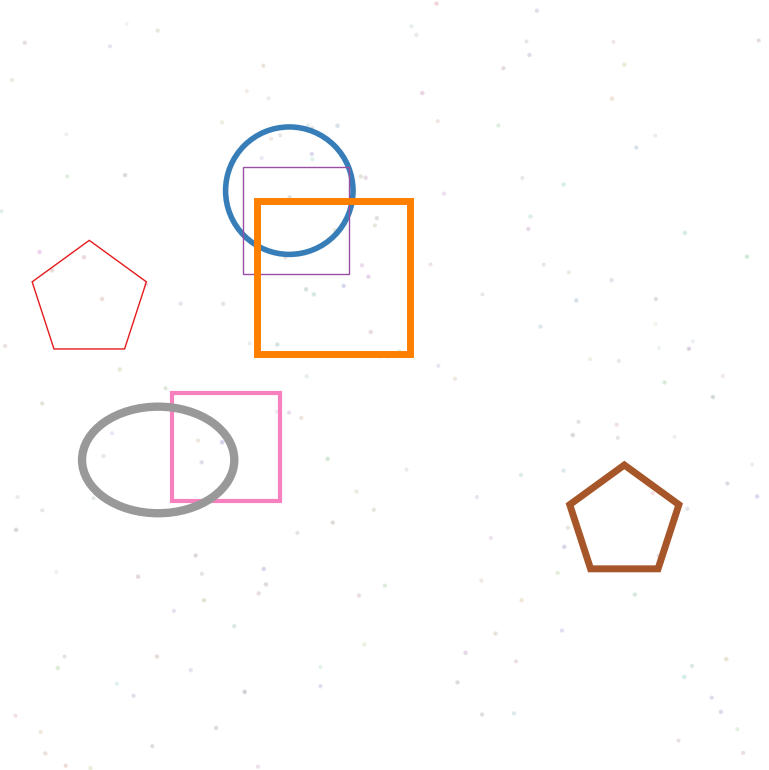[{"shape": "pentagon", "thickness": 0.5, "radius": 0.39, "center": [0.116, 0.61]}, {"shape": "circle", "thickness": 2, "radius": 0.41, "center": [0.376, 0.752]}, {"shape": "square", "thickness": 0.5, "radius": 0.35, "center": [0.385, 0.714]}, {"shape": "square", "thickness": 2.5, "radius": 0.5, "center": [0.434, 0.64]}, {"shape": "pentagon", "thickness": 2.5, "radius": 0.37, "center": [0.811, 0.322]}, {"shape": "square", "thickness": 1.5, "radius": 0.35, "center": [0.293, 0.419]}, {"shape": "oval", "thickness": 3, "radius": 0.49, "center": [0.205, 0.403]}]